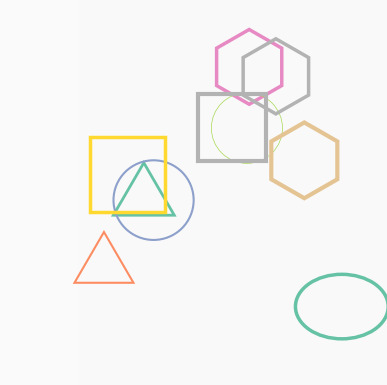[{"shape": "oval", "thickness": 2.5, "radius": 0.6, "center": [0.882, 0.204]}, {"shape": "triangle", "thickness": 2, "radius": 0.45, "center": [0.371, 0.486]}, {"shape": "triangle", "thickness": 1.5, "radius": 0.44, "center": [0.268, 0.309]}, {"shape": "circle", "thickness": 1.5, "radius": 0.52, "center": [0.396, 0.48]}, {"shape": "hexagon", "thickness": 2.5, "radius": 0.49, "center": [0.643, 0.826]}, {"shape": "circle", "thickness": 0.5, "radius": 0.46, "center": [0.637, 0.667]}, {"shape": "square", "thickness": 2.5, "radius": 0.48, "center": [0.329, 0.546]}, {"shape": "hexagon", "thickness": 3, "radius": 0.49, "center": [0.785, 0.584]}, {"shape": "square", "thickness": 3, "radius": 0.44, "center": [0.599, 0.668]}, {"shape": "hexagon", "thickness": 2.5, "radius": 0.49, "center": [0.712, 0.802]}]